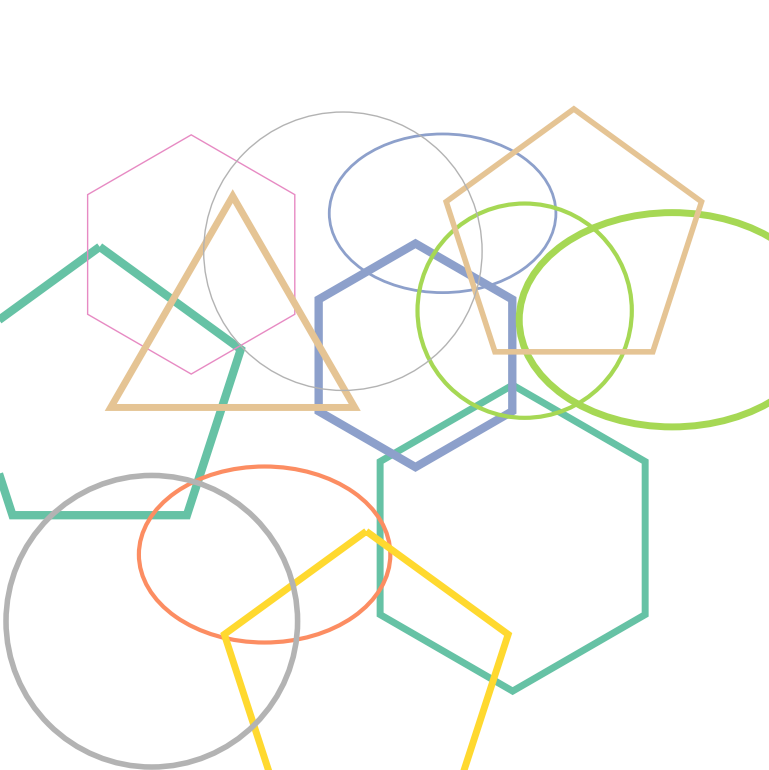[{"shape": "pentagon", "thickness": 3, "radius": 0.96, "center": [0.129, 0.487]}, {"shape": "hexagon", "thickness": 2.5, "radius": 0.99, "center": [0.666, 0.301]}, {"shape": "oval", "thickness": 1.5, "radius": 0.82, "center": [0.344, 0.28]}, {"shape": "hexagon", "thickness": 3, "radius": 0.73, "center": [0.54, 0.539]}, {"shape": "oval", "thickness": 1, "radius": 0.74, "center": [0.575, 0.723]}, {"shape": "hexagon", "thickness": 0.5, "radius": 0.78, "center": [0.248, 0.67]}, {"shape": "oval", "thickness": 2.5, "radius": 0.99, "center": [0.873, 0.585]}, {"shape": "circle", "thickness": 1.5, "radius": 0.7, "center": [0.681, 0.597]}, {"shape": "pentagon", "thickness": 2.5, "radius": 0.97, "center": [0.476, 0.116]}, {"shape": "pentagon", "thickness": 2, "radius": 0.87, "center": [0.745, 0.684]}, {"shape": "triangle", "thickness": 2.5, "radius": 0.91, "center": [0.302, 0.562]}, {"shape": "circle", "thickness": 0.5, "radius": 0.9, "center": [0.445, 0.674]}, {"shape": "circle", "thickness": 2, "radius": 0.95, "center": [0.197, 0.193]}]